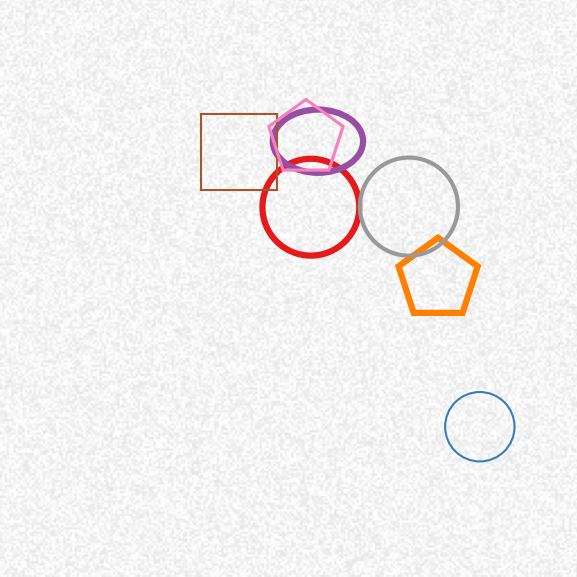[{"shape": "circle", "thickness": 3, "radius": 0.42, "center": [0.538, 0.64]}, {"shape": "circle", "thickness": 1, "radius": 0.3, "center": [0.831, 0.26]}, {"shape": "oval", "thickness": 3, "radius": 0.39, "center": [0.551, 0.755]}, {"shape": "pentagon", "thickness": 3, "radius": 0.36, "center": [0.759, 0.516]}, {"shape": "square", "thickness": 1, "radius": 0.33, "center": [0.414, 0.736]}, {"shape": "pentagon", "thickness": 1.5, "radius": 0.34, "center": [0.53, 0.759]}, {"shape": "circle", "thickness": 2, "radius": 0.42, "center": [0.708, 0.641]}]